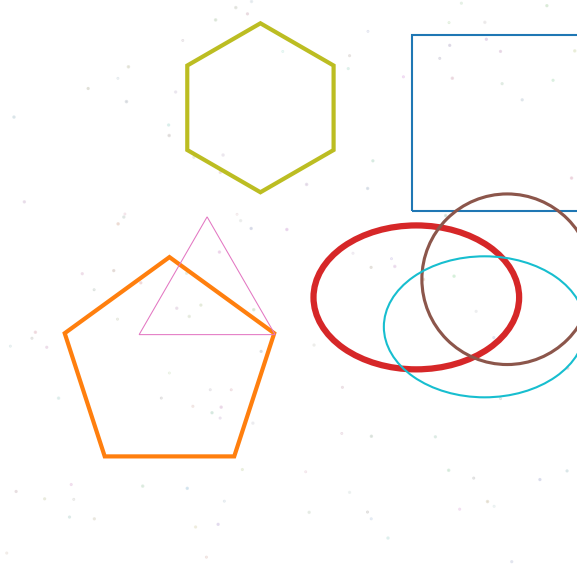[{"shape": "square", "thickness": 1, "radius": 0.76, "center": [0.867, 0.786]}, {"shape": "pentagon", "thickness": 2, "radius": 0.95, "center": [0.293, 0.363]}, {"shape": "oval", "thickness": 3, "radius": 0.89, "center": [0.721, 0.484]}, {"shape": "circle", "thickness": 1.5, "radius": 0.74, "center": [0.878, 0.516]}, {"shape": "triangle", "thickness": 0.5, "radius": 0.68, "center": [0.359, 0.488]}, {"shape": "hexagon", "thickness": 2, "radius": 0.73, "center": [0.451, 0.813]}, {"shape": "oval", "thickness": 1, "radius": 0.87, "center": [0.839, 0.433]}]